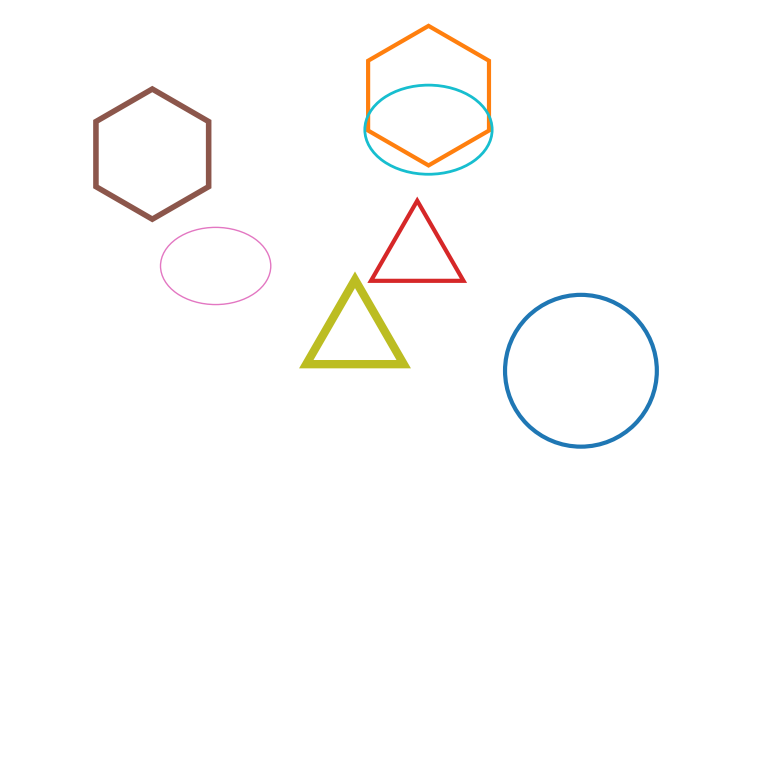[{"shape": "circle", "thickness": 1.5, "radius": 0.49, "center": [0.754, 0.519]}, {"shape": "hexagon", "thickness": 1.5, "radius": 0.45, "center": [0.557, 0.876]}, {"shape": "triangle", "thickness": 1.5, "radius": 0.35, "center": [0.542, 0.67]}, {"shape": "hexagon", "thickness": 2, "radius": 0.42, "center": [0.198, 0.8]}, {"shape": "oval", "thickness": 0.5, "radius": 0.36, "center": [0.28, 0.655]}, {"shape": "triangle", "thickness": 3, "radius": 0.37, "center": [0.461, 0.564]}, {"shape": "oval", "thickness": 1, "radius": 0.41, "center": [0.556, 0.832]}]